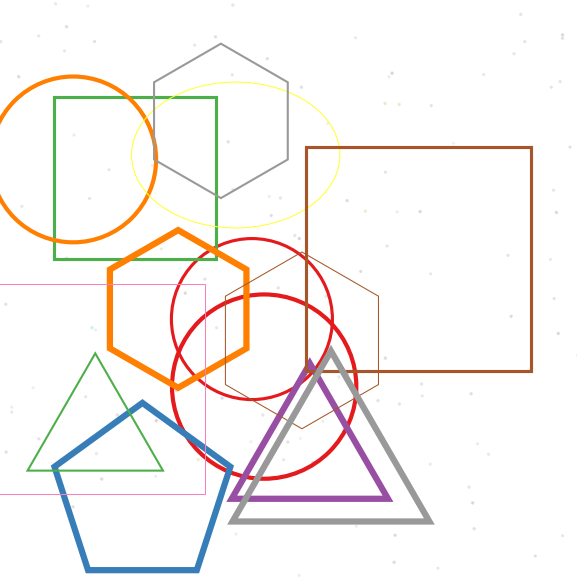[{"shape": "circle", "thickness": 1.5, "radius": 0.7, "center": [0.436, 0.447]}, {"shape": "circle", "thickness": 2, "radius": 0.8, "center": [0.457, 0.33]}, {"shape": "pentagon", "thickness": 3, "radius": 0.8, "center": [0.247, 0.141]}, {"shape": "square", "thickness": 1.5, "radius": 0.7, "center": [0.234, 0.691]}, {"shape": "triangle", "thickness": 1, "radius": 0.68, "center": [0.165, 0.252]}, {"shape": "triangle", "thickness": 3, "radius": 0.78, "center": [0.537, 0.214]}, {"shape": "hexagon", "thickness": 3, "radius": 0.68, "center": [0.309, 0.464]}, {"shape": "circle", "thickness": 2, "radius": 0.72, "center": [0.127, 0.723]}, {"shape": "oval", "thickness": 0.5, "radius": 0.9, "center": [0.408, 0.731]}, {"shape": "square", "thickness": 1.5, "radius": 0.97, "center": [0.725, 0.551]}, {"shape": "hexagon", "thickness": 0.5, "radius": 0.77, "center": [0.523, 0.41]}, {"shape": "square", "thickness": 0.5, "radius": 0.91, "center": [0.173, 0.326]}, {"shape": "hexagon", "thickness": 1, "radius": 0.67, "center": [0.383, 0.79]}, {"shape": "triangle", "thickness": 3, "radius": 0.98, "center": [0.573, 0.195]}]